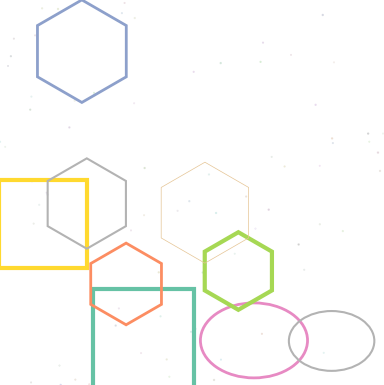[{"shape": "square", "thickness": 3, "radius": 0.66, "center": [0.373, 0.116]}, {"shape": "hexagon", "thickness": 2, "radius": 0.53, "center": [0.328, 0.262]}, {"shape": "hexagon", "thickness": 2, "radius": 0.67, "center": [0.213, 0.867]}, {"shape": "oval", "thickness": 2, "radius": 0.7, "center": [0.66, 0.116]}, {"shape": "hexagon", "thickness": 3, "radius": 0.5, "center": [0.619, 0.296]}, {"shape": "square", "thickness": 3, "radius": 0.57, "center": [0.112, 0.419]}, {"shape": "hexagon", "thickness": 0.5, "radius": 0.66, "center": [0.532, 0.448]}, {"shape": "hexagon", "thickness": 1.5, "radius": 0.59, "center": [0.225, 0.471]}, {"shape": "oval", "thickness": 1.5, "radius": 0.55, "center": [0.861, 0.114]}]